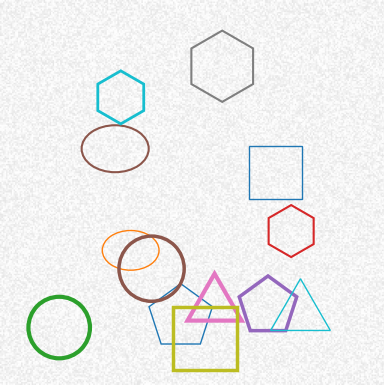[{"shape": "square", "thickness": 1, "radius": 0.35, "center": [0.716, 0.551]}, {"shape": "pentagon", "thickness": 1, "radius": 0.43, "center": [0.469, 0.177]}, {"shape": "oval", "thickness": 1, "radius": 0.37, "center": [0.339, 0.35]}, {"shape": "circle", "thickness": 3, "radius": 0.4, "center": [0.154, 0.149]}, {"shape": "hexagon", "thickness": 1.5, "radius": 0.34, "center": [0.756, 0.4]}, {"shape": "pentagon", "thickness": 2.5, "radius": 0.39, "center": [0.696, 0.205]}, {"shape": "oval", "thickness": 1.5, "radius": 0.44, "center": [0.299, 0.614]}, {"shape": "circle", "thickness": 2.5, "radius": 0.42, "center": [0.394, 0.302]}, {"shape": "triangle", "thickness": 3, "radius": 0.41, "center": [0.557, 0.208]}, {"shape": "hexagon", "thickness": 1.5, "radius": 0.46, "center": [0.577, 0.828]}, {"shape": "square", "thickness": 2.5, "radius": 0.41, "center": [0.531, 0.121]}, {"shape": "triangle", "thickness": 1, "radius": 0.45, "center": [0.78, 0.186]}, {"shape": "hexagon", "thickness": 2, "radius": 0.34, "center": [0.314, 0.747]}]